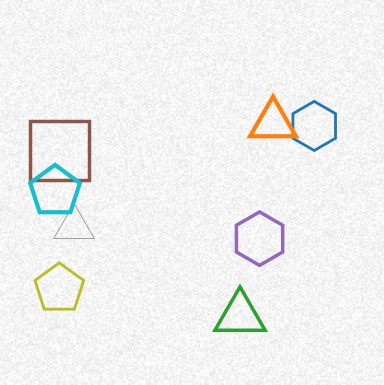[{"shape": "hexagon", "thickness": 2, "radius": 0.32, "center": [0.816, 0.673]}, {"shape": "triangle", "thickness": 3, "radius": 0.34, "center": [0.709, 0.681]}, {"shape": "triangle", "thickness": 2.5, "radius": 0.38, "center": [0.623, 0.18]}, {"shape": "hexagon", "thickness": 2.5, "radius": 0.35, "center": [0.674, 0.38]}, {"shape": "square", "thickness": 2.5, "radius": 0.38, "center": [0.155, 0.61]}, {"shape": "triangle", "thickness": 0.5, "radius": 0.3, "center": [0.192, 0.411]}, {"shape": "pentagon", "thickness": 2, "radius": 0.33, "center": [0.154, 0.251]}, {"shape": "pentagon", "thickness": 3, "radius": 0.34, "center": [0.143, 0.504]}]